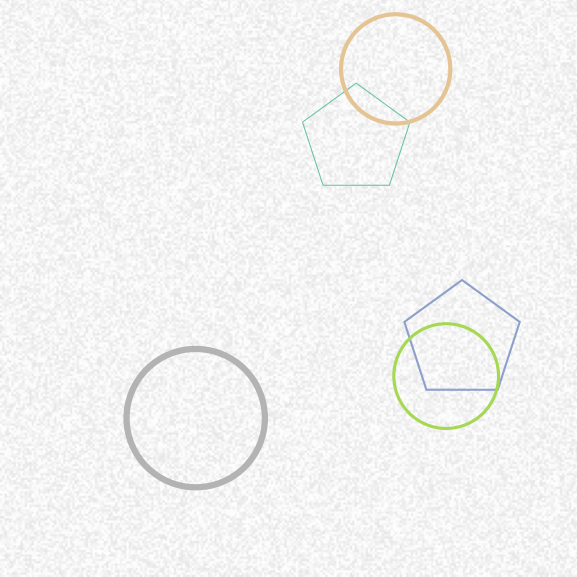[{"shape": "pentagon", "thickness": 0.5, "radius": 0.49, "center": [0.617, 0.757]}, {"shape": "pentagon", "thickness": 1, "radius": 0.53, "center": [0.8, 0.409]}, {"shape": "circle", "thickness": 1.5, "radius": 0.45, "center": [0.773, 0.348]}, {"shape": "circle", "thickness": 2, "radius": 0.47, "center": [0.685, 0.88]}, {"shape": "circle", "thickness": 3, "radius": 0.6, "center": [0.339, 0.275]}]